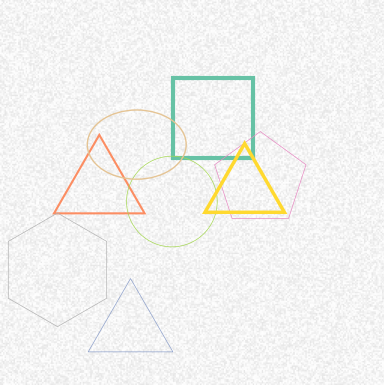[{"shape": "square", "thickness": 3, "radius": 0.52, "center": [0.552, 0.694]}, {"shape": "triangle", "thickness": 1.5, "radius": 0.68, "center": [0.258, 0.514]}, {"shape": "triangle", "thickness": 0.5, "radius": 0.63, "center": [0.339, 0.15]}, {"shape": "pentagon", "thickness": 0.5, "radius": 0.62, "center": [0.676, 0.534]}, {"shape": "circle", "thickness": 0.5, "radius": 0.59, "center": [0.446, 0.477]}, {"shape": "triangle", "thickness": 2.5, "radius": 0.6, "center": [0.636, 0.508]}, {"shape": "oval", "thickness": 1, "radius": 0.64, "center": [0.355, 0.624]}, {"shape": "hexagon", "thickness": 0.5, "radius": 0.74, "center": [0.149, 0.299]}]